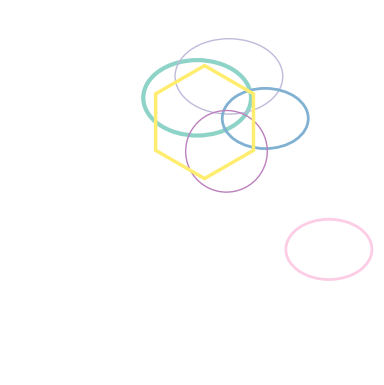[{"shape": "oval", "thickness": 3, "radius": 0.7, "center": [0.512, 0.746]}, {"shape": "oval", "thickness": 1, "radius": 0.7, "center": [0.595, 0.802]}, {"shape": "oval", "thickness": 2, "radius": 0.56, "center": [0.689, 0.692]}, {"shape": "oval", "thickness": 2, "radius": 0.56, "center": [0.854, 0.352]}, {"shape": "circle", "thickness": 1, "radius": 0.53, "center": [0.588, 0.607]}, {"shape": "hexagon", "thickness": 2.5, "radius": 0.73, "center": [0.531, 0.683]}]